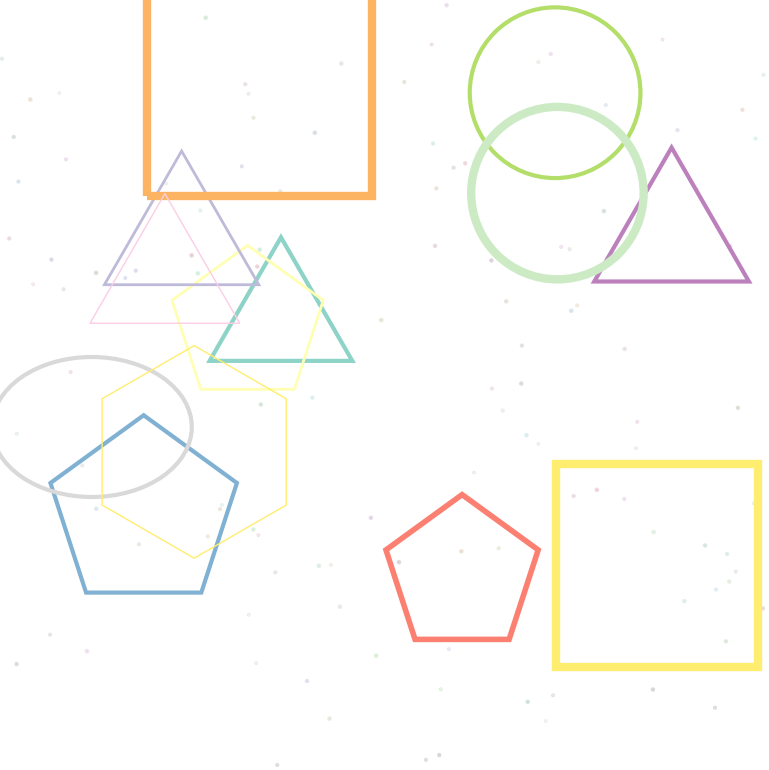[{"shape": "triangle", "thickness": 1.5, "radius": 0.53, "center": [0.365, 0.585]}, {"shape": "pentagon", "thickness": 1, "radius": 0.52, "center": [0.322, 0.578]}, {"shape": "triangle", "thickness": 1, "radius": 0.58, "center": [0.236, 0.688]}, {"shape": "pentagon", "thickness": 2, "radius": 0.52, "center": [0.6, 0.254]}, {"shape": "pentagon", "thickness": 1.5, "radius": 0.64, "center": [0.187, 0.333]}, {"shape": "square", "thickness": 3, "radius": 0.73, "center": [0.337, 0.892]}, {"shape": "circle", "thickness": 1.5, "radius": 0.55, "center": [0.721, 0.88]}, {"shape": "triangle", "thickness": 0.5, "radius": 0.56, "center": [0.214, 0.636]}, {"shape": "oval", "thickness": 1.5, "radius": 0.65, "center": [0.119, 0.445]}, {"shape": "triangle", "thickness": 1.5, "radius": 0.58, "center": [0.872, 0.692]}, {"shape": "circle", "thickness": 3, "radius": 0.56, "center": [0.724, 0.749]}, {"shape": "square", "thickness": 3, "radius": 0.66, "center": [0.853, 0.266]}, {"shape": "hexagon", "thickness": 0.5, "radius": 0.69, "center": [0.252, 0.413]}]